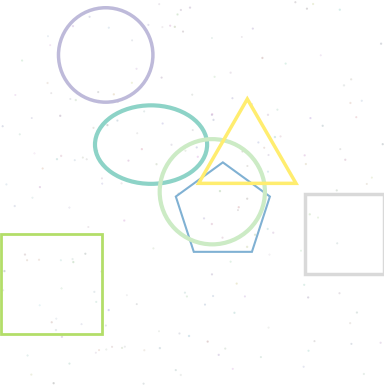[{"shape": "oval", "thickness": 3, "radius": 0.73, "center": [0.392, 0.624]}, {"shape": "circle", "thickness": 2.5, "radius": 0.61, "center": [0.275, 0.857]}, {"shape": "pentagon", "thickness": 1.5, "radius": 0.64, "center": [0.579, 0.45]}, {"shape": "square", "thickness": 2, "radius": 0.65, "center": [0.134, 0.262]}, {"shape": "square", "thickness": 2.5, "radius": 0.52, "center": [0.895, 0.392]}, {"shape": "circle", "thickness": 3, "radius": 0.68, "center": [0.551, 0.502]}, {"shape": "triangle", "thickness": 2.5, "radius": 0.73, "center": [0.642, 0.597]}]